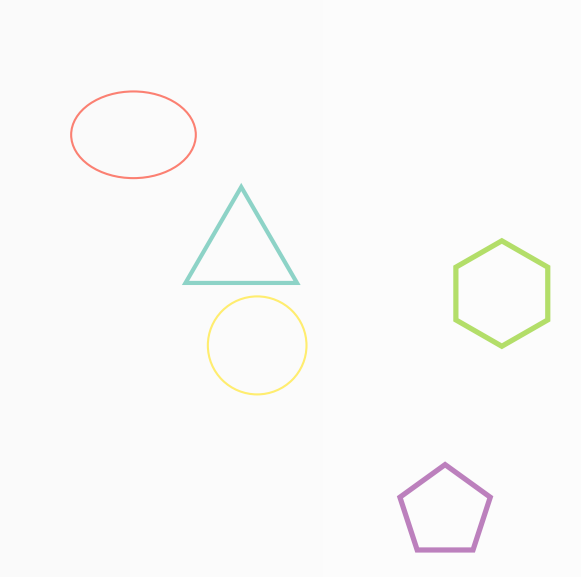[{"shape": "triangle", "thickness": 2, "radius": 0.55, "center": [0.415, 0.565]}, {"shape": "oval", "thickness": 1, "radius": 0.54, "center": [0.23, 0.766]}, {"shape": "hexagon", "thickness": 2.5, "radius": 0.46, "center": [0.863, 0.491]}, {"shape": "pentagon", "thickness": 2.5, "radius": 0.41, "center": [0.766, 0.113]}, {"shape": "circle", "thickness": 1, "radius": 0.42, "center": [0.442, 0.401]}]